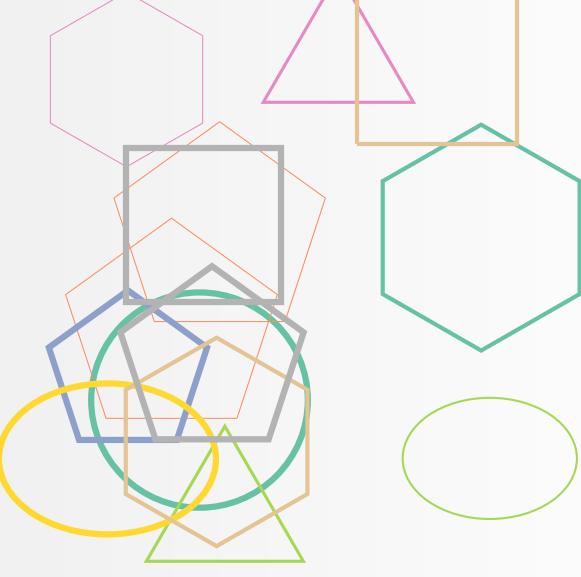[{"shape": "circle", "thickness": 3, "radius": 0.93, "center": [0.343, 0.306]}, {"shape": "hexagon", "thickness": 2, "radius": 0.98, "center": [0.828, 0.588]}, {"shape": "pentagon", "thickness": 0.5, "radius": 0.96, "center": [0.378, 0.597]}, {"shape": "pentagon", "thickness": 0.5, "radius": 0.96, "center": [0.295, 0.43]}, {"shape": "pentagon", "thickness": 3, "radius": 0.72, "center": [0.22, 0.353]}, {"shape": "triangle", "thickness": 1.5, "radius": 0.75, "center": [0.582, 0.897]}, {"shape": "hexagon", "thickness": 0.5, "radius": 0.76, "center": [0.218, 0.862]}, {"shape": "oval", "thickness": 1, "radius": 0.75, "center": [0.843, 0.205]}, {"shape": "triangle", "thickness": 1.5, "radius": 0.78, "center": [0.387, 0.105]}, {"shape": "oval", "thickness": 3, "radius": 0.93, "center": [0.185, 0.205]}, {"shape": "square", "thickness": 2, "radius": 0.68, "center": [0.752, 0.887]}, {"shape": "hexagon", "thickness": 2, "radius": 0.9, "center": [0.373, 0.234]}, {"shape": "square", "thickness": 3, "radius": 0.67, "center": [0.35, 0.61]}, {"shape": "pentagon", "thickness": 3, "radius": 0.83, "center": [0.365, 0.372]}]